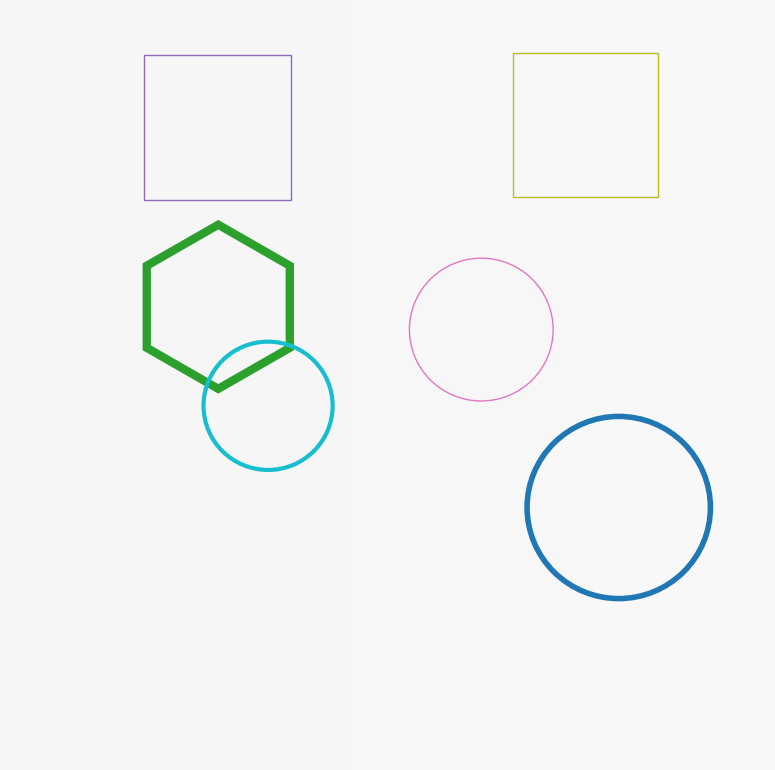[{"shape": "circle", "thickness": 2, "radius": 0.59, "center": [0.798, 0.341]}, {"shape": "hexagon", "thickness": 3, "radius": 0.53, "center": [0.282, 0.602]}, {"shape": "square", "thickness": 0.5, "radius": 0.47, "center": [0.28, 0.834]}, {"shape": "circle", "thickness": 0.5, "radius": 0.46, "center": [0.621, 0.572]}, {"shape": "square", "thickness": 0.5, "radius": 0.47, "center": [0.755, 0.837]}, {"shape": "circle", "thickness": 1.5, "radius": 0.42, "center": [0.346, 0.473]}]